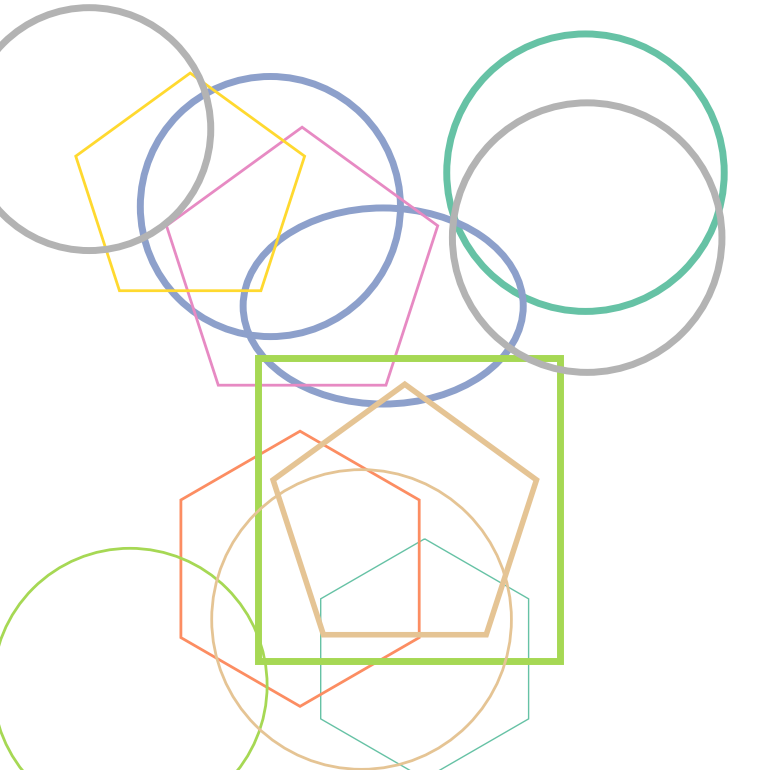[{"shape": "circle", "thickness": 2.5, "radius": 0.9, "center": [0.76, 0.776]}, {"shape": "hexagon", "thickness": 0.5, "radius": 0.78, "center": [0.552, 0.144]}, {"shape": "hexagon", "thickness": 1, "radius": 0.89, "center": [0.39, 0.261]}, {"shape": "circle", "thickness": 2.5, "radius": 0.84, "center": [0.351, 0.732]}, {"shape": "oval", "thickness": 2.5, "radius": 0.91, "center": [0.498, 0.603]}, {"shape": "pentagon", "thickness": 1, "radius": 0.93, "center": [0.392, 0.65]}, {"shape": "circle", "thickness": 1, "radius": 0.89, "center": [0.169, 0.11]}, {"shape": "square", "thickness": 2.5, "radius": 0.98, "center": [0.531, 0.338]}, {"shape": "pentagon", "thickness": 1, "radius": 0.78, "center": [0.247, 0.749]}, {"shape": "circle", "thickness": 1, "radius": 0.97, "center": [0.47, 0.195]}, {"shape": "pentagon", "thickness": 2, "radius": 0.9, "center": [0.526, 0.321]}, {"shape": "circle", "thickness": 2.5, "radius": 0.88, "center": [0.763, 0.691]}, {"shape": "circle", "thickness": 2.5, "radius": 0.79, "center": [0.116, 0.832]}]